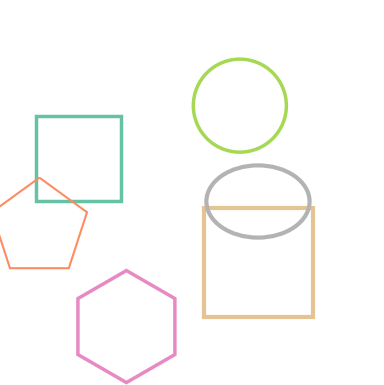[{"shape": "square", "thickness": 2.5, "radius": 0.55, "center": [0.203, 0.588]}, {"shape": "pentagon", "thickness": 1.5, "radius": 0.65, "center": [0.102, 0.409]}, {"shape": "hexagon", "thickness": 2.5, "radius": 0.73, "center": [0.328, 0.152]}, {"shape": "circle", "thickness": 2.5, "radius": 0.6, "center": [0.623, 0.726]}, {"shape": "square", "thickness": 3, "radius": 0.7, "center": [0.671, 0.319]}, {"shape": "oval", "thickness": 3, "radius": 0.67, "center": [0.67, 0.477]}]